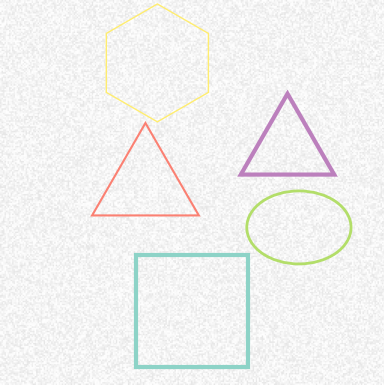[{"shape": "square", "thickness": 3, "radius": 0.73, "center": [0.499, 0.193]}, {"shape": "triangle", "thickness": 1.5, "radius": 0.8, "center": [0.378, 0.52]}, {"shape": "oval", "thickness": 2, "radius": 0.68, "center": [0.776, 0.409]}, {"shape": "triangle", "thickness": 3, "radius": 0.7, "center": [0.747, 0.617]}, {"shape": "hexagon", "thickness": 1, "radius": 0.77, "center": [0.409, 0.837]}]